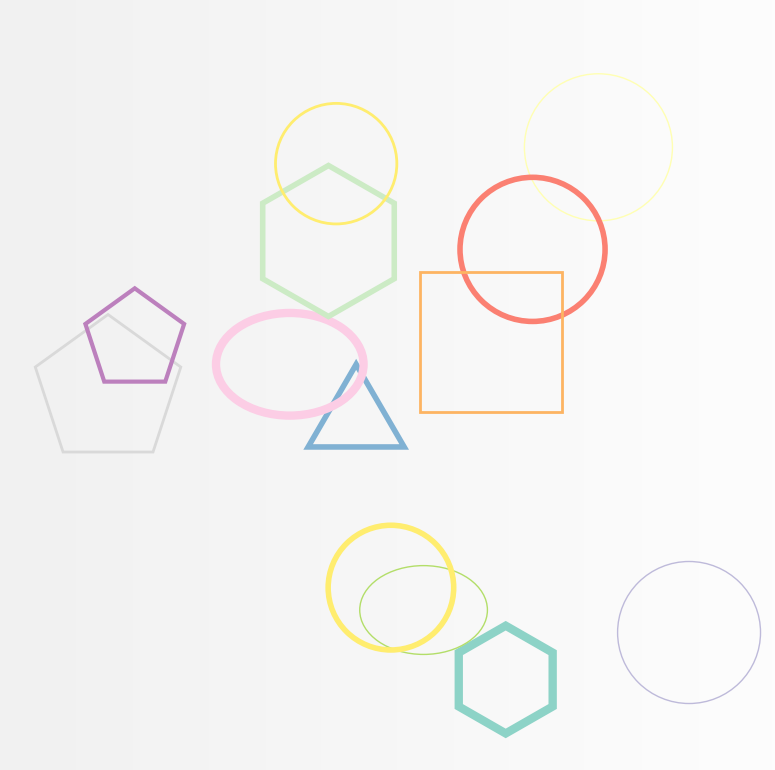[{"shape": "hexagon", "thickness": 3, "radius": 0.35, "center": [0.653, 0.117]}, {"shape": "circle", "thickness": 0.5, "radius": 0.48, "center": [0.772, 0.809]}, {"shape": "circle", "thickness": 0.5, "radius": 0.46, "center": [0.889, 0.179]}, {"shape": "circle", "thickness": 2, "radius": 0.47, "center": [0.687, 0.676]}, {"shape": "triangle", "thickness": 2, "radius": 0.36, "center": [0.46, 0.455]}, {"shape": "square", "thickness": 1, "radius": 0.46, "center": [0.634, 0.556]}, {"shape": "oval", "thickness": 0.5, "radius": 0.41, "center": [0.547, 0.208]}, {"shape": "oval", "thickness": 3, "radius": 0.48, "center": [0.374, 0.527]}, {"shape": "pentagon", "thickness": 1, "radius": 0.49, "center": [0.139, 0.493]}, {"shape": "pentagon", "thickness": 1.5, "radius": 0.33, "center": [0.174, 0.559]}, {"shape": "hexagon", "thickness": 2, "radius": 0.49, "center": [0.424, 0.687]}, {"shape": "circle", "thickness": 1, "radius": 0.39, "center": [0.434, 0.787]}, {"shape": "circle", "thickness": 2, "radius": 0.4, "center": [0.504, 0.237]}]